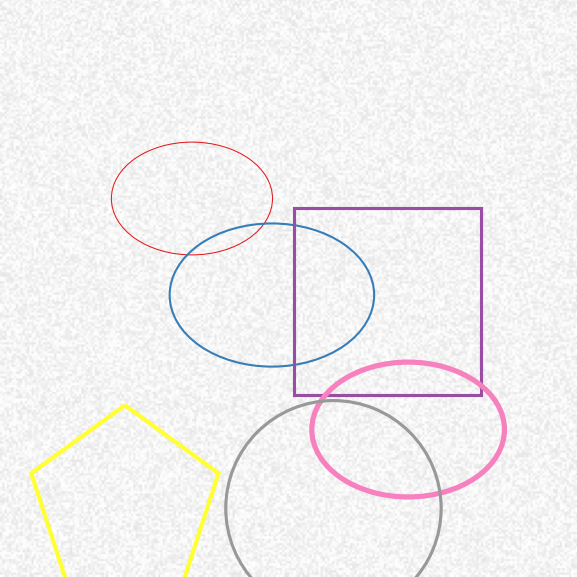[{"shape": "oval", "thickness": 0.5, "radius": 0.7, "center": [0.332, 0.655]}, {"shape": "oval", "thickness": 1, "radius": 0.89, "center": [0.471, 0.488]}, {"shape": "square", "thickness": 1.5, "radius": 0.81, "center": [0.671, 0.477]}, {"shape": "pentagon", "thickness": 2, "radius": 0.85, "center": [0.216, 0.127]}, {"shape": "oval", "thickness": 2.5, "radius": 0.83, "center": [0.707, 0.255]}, {"shape": "circle", "thickness": 1.5, "radius": 0.93, "center": [0.577, 0.119]}]